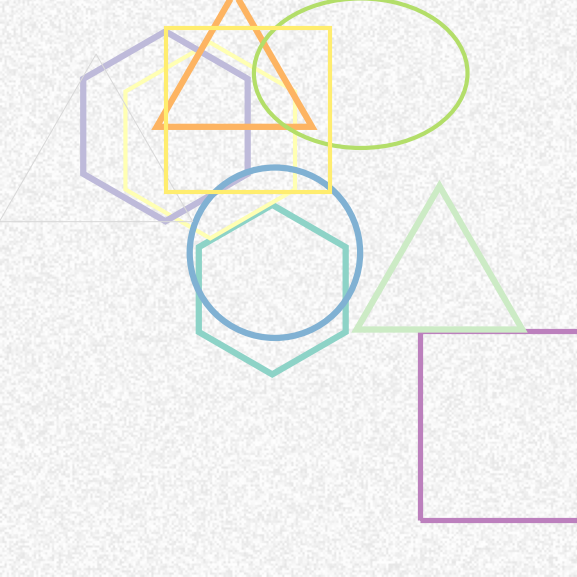[{"shape": "hexagon", "thickness": 3, "radius": 0.73, "center": [0.471, 0.498]}, {"shape": "hexagon", "thickness": 2, "radius": 0.85, "center": [0.364, 0.756]}, {"shape": "hexagon", "thickness": 3, "radius": 0.82, "center": [0.287, 0.78]}, {"shape": "circle", "thickness": 3, "radius": 0.74, "center": [0.476, 0.562]}, {"shape": "triangle", "thickness": 3, "radius": 0.78, "center": [0.406, 0.857]}, {"shape": "oval", "thickness": 2, "radius": 0.92, "center": [0.625, 0.872]}, {"shape": "triangle", "thickness": 0.5, "radius": 0.97, "center": [0.166, 0.712]}, {"shape": "square", "thickness": 2.5, "radius": 0.82, "center": [0.89, 0.263]}, {"shape": "triangle", "thickness": 3, "radius": 0.83, "center": [0.761, 0.511]}, {"shape": "square", "thickness": 2, "radius": 0.71, "center": [0.43, 0.809]}]